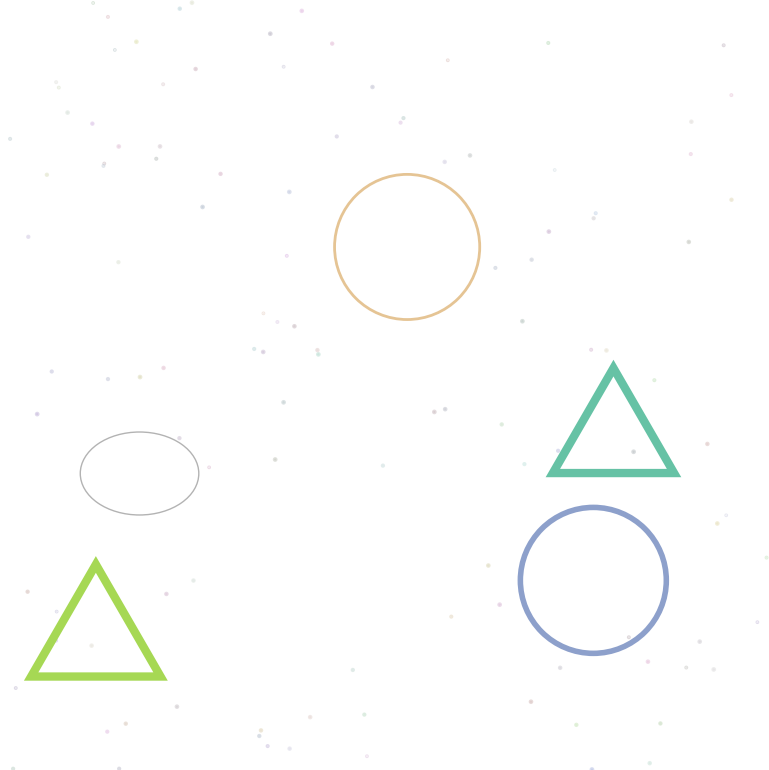[{"shape": "triangle", "thickness": 3, "radius": 0.45, "center": [0.797, 0.431]}, {"shape": "circle", "thickness": 2, "radius": 0.47, "center": [0.771, 0.246]}, {"shape": "triangle", "thickness": 3, "radius": 0.49, "center": [0.124, 0.17]}, {"shape": "circle", "thickness": 1, "radius": 0.47, "center": [0.529, 0.679]}, {"shape": "oval", "thickness": 0.5, "radius": 0.38, "center": [0.181, 0.385]}]